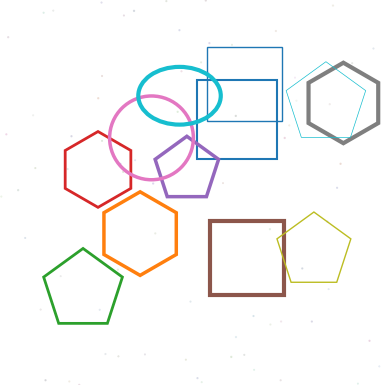[{"shape": "square", "thickness": 1, "radius": 0.48, "center": [0.636, 0.782]}, {"shape": "square", "thickness": 1.5, "radius": 0.51, "center": [0.616, 0.69]}, {"shape": "hexagon", "thickness": 2.5, "radius": 0.54, "center": [0.364, 0.393]}, {"shape": "pentagon", "thickness": 2, "radius": 0.54, "center": [0.216, 0.247]}, {"shape": "hexagon", "thickness": 2, "radius": 0.49, "center": [0.255, 0.56]}, {"shape": "pentagon", "thickness": 2.5, "radius": 0.43, "center": [0.485, 0.559]}, {"shape": "square", "thickness": 3, "radius": 0.48, "center": [0.641, 0.331]}, {"shape": "circle", "thickness": 2.5, "radius": 0.54, "center": [0.393, 0.642]}, {"shape": "hexagon", "thickness": 3, "radius": 0.52, "center": [0.892, 0.733]}, {"shape": "pentagon", "thickness": 1, "radius": 0.5, "center": [0.815, 0.348]}, {"shape": "pentagon", "thickness": 0.5, "radius": 0.54, "center": [0.847, 0.731]}, {"shape": "oval", "thickness": 3, "radius": 0.54, "center": [0.466, 0.751]}]